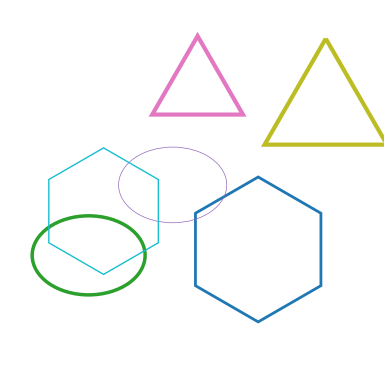[{"shape": "hexagon", "thickness": 2, "radius": 0.94, "center": [0.671, 0.352]}, {"shape": "oval", "thickness": 2.5, "radius": 0.73, "center": [0.23, 0.337]}, {"shape": "oval", "thickness": 0.5, "radius": 0.7, "center": [0.448, 0.52]}, {"shape": "triangle", "thickness": 3, "radius": 0.68, "center": [0.513, 0.77]}, {"shape": "triangle", "thickness": 3, "radius": 0.92, "center": [0.846, 0.716]}, {"shape": "hexagon", "thickness": 1, "radius": 0.82, "center": [0.269, 0.452]}]